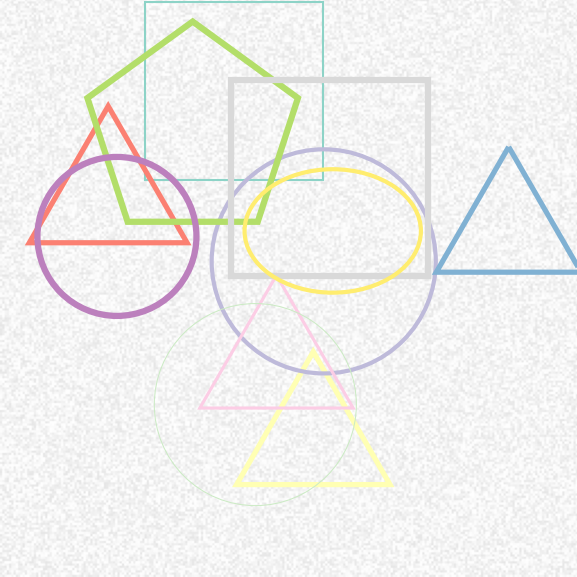[{"shape": "square", "thickness": 1, "radius": 0.77, "center": [0.405, 0.842]}, {"shape": "triangle", "thickness": 2.5, "radius": 0.77, "center": [0.543, 0.237]}, {"shape": "circle", "thickness": 2, "radius": 0.97, "center": [0.561, 0.547]}, {"shape": "triangle", "thickness": 2.5, "radius": 0.79, "center": [0.187, 0.658]}, {"shape": "triangle", "thickness": 2.5, "radius": 0.72, "center": [0.881, 0.6]}, {"shape": "pentagon", "thickness": 3, "radius": 0.96, "center": [0.334, 0.77]}, {"shape": "triangle", "thickness": 1.5, "radius": 0.77, "center": [0.479, 0.369]}, {"shape": "square", "thickness": 3, "radius": 0.85, "center": [0.571, 0.691]}, {"shape": "circle", "thickness": 3, "radius": 0.69, "center": [0.202, 0.59]}, {"shape": "circle", "thickness": 0.5, "radius": 0.87, "center": [0.442, 0.299]}, {"shape": "oval", "thickness": 2, "radius": 0.76, "center": [0.576, 0.599]}]